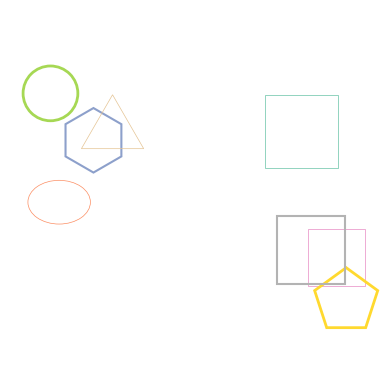[{"shape": "square", "thickness": 0.5, "radius": 0.47, "center": [0.783, 0.658]}, {"shape": "oval", "thickness": 0.5, "radius": 0.41, "center": [0.154, 0.475]}, {"shape": "hexagon", "thickness": 1.5, "radius": 0.42, "center": [0.243, 0.636]}, {"shape": "square", "thickness": 0.5, "radius": 0.37, "center": [0.873, 0.331]}, {"shape": "circle", "thickness": 2, "radius": 0.36, "center": [0.131, 0.757]}, {"shape": "pentagon", "thickness": 2, "radius": 0.43, "center": [0.899, 0.219]}, {"shape": "triangle", "thickness": 0.5, "radius": 0.47, "center": [0.292, 0.661]}, {"shape": "square", "thickness": 1.5, "radius": 0.44, "center": [0.808, 0.35]}]